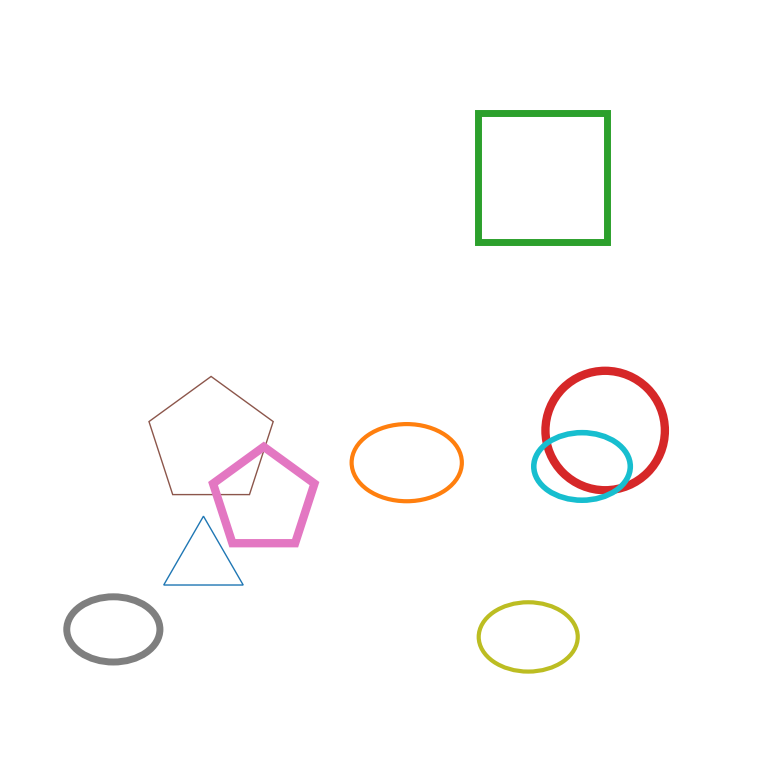[{"shape": "triangle", "thickness": 0.5, "radius": 0.3, "center": [0.264, 0.27]}, {"shape": "oval", "thickness": 1.5, "radius": 0.36, "center": [0.528, 0.399]}, {"shape": "square", "thickness": 2.5, "radius": 0.42, "center": [0.705, 0.77]}, {"shape": "circle", "thickness": 3, "radius": 0.39, "center": [0.786, 0.441]}, {"shape": "pentagon", "thickness": 0.5, "radius": 0.42, "center": [0.274, 0.426]}, {"shape": "pentagon", "thickness": 3, "radius": 0.35, "center": [0.343, 0.351]}, {"shape": "oval", "thickness": 2.5, "radius": 0.3, "center": [0.147, 0.183]}, {"shape": "oval", "thickness": 1.5, "radius": 0.32, "center": [0.686, 0.173]}, {"shape": "oval", "thickness": 2, "radius": 0.31, "center": [0.756, 0.394]}]